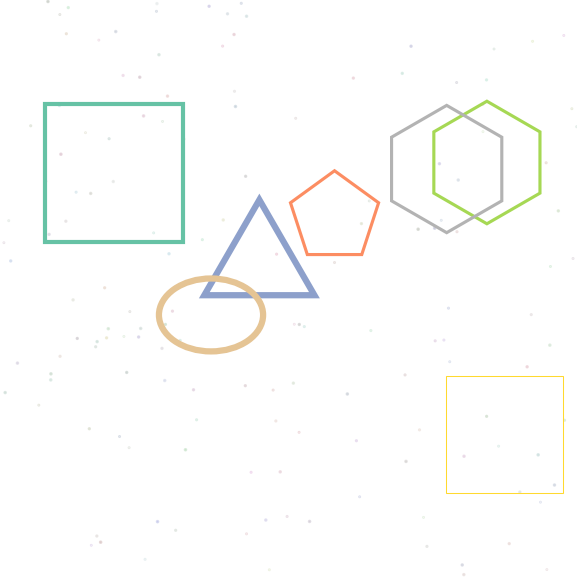[{"shape": "square", "thickness": 2, "radius": 0.6, "center": [0.197, 0.7]}, {"shape": "pentagon", "thickness": 1.5, "radius": 0.4, "center": [0.579, 0.623]}, {"shape": "triangle", "thickness": 3, "radius": 0.55, "center": [0.449, 0.543]}, {"shape": "hexagon", "thickness": 1.5, "radius": 0.53, "center": [0.843, 0.718]}, {"shape": "square", "thickness": 0.5, "radius": 0.51, "center": [0.874, 0.247]}, {"shape": "oval", "thickness": 3, "radius": 0.45, "center": [0.365, 0.454]}, {"shape": "hexagon", "thickness": 1.5, "radius": 0.55, "center": [0.773, 0.706]}]